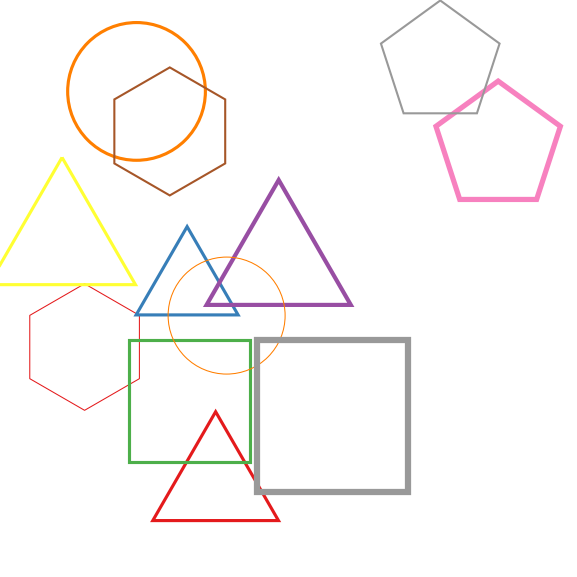[{"shape": "triangle", "thickness": 1.5, "radius": 0.63, "center": [0.373, 0.161]}, {"shape": "hexagon", "thickness": 0.5, "radius": 0.55, "center": [0.146, 0.398]}, {"shape": "triangle", "thickness": 1.5, "radius": 0.51, "center": [0.324, 0.505]}, {"shape": "square", "thickness": 1.5, "radius": 0.53, "center": [0.328, 0.305]}, {"shape": "triangle", "thickness": 2, "radius": 0.72, "center": [0.483, 0.543]}, {"shape": "circle", "thickness": 1.5, "radius": 0.6, "center": [0.236, 0.841]}, {"shape": "circle", "thickness": 0.5, "radius": 0.51, "center": [0.392, 0.453]}, {"shape": "triangle", "thickness": 1.5, "radius": 0.73, "center": [0.107, 0.58]}, {"shape": "hexagon", "thickness": 1, "radius": 0.55, "center": [0.294, 0.772]}, {"shape": "pentagon", "thickness": 2.5, "radius": 0.57, "center": [0.863, 0.745]}, {"shape": "square", "thickness": 3, "radius": 0.66, "center": [0.576, 0.279]}, {"shape": "pentagon", "thickness": 1, "radius": 0.54, "center": [0.762, 0.89]}]